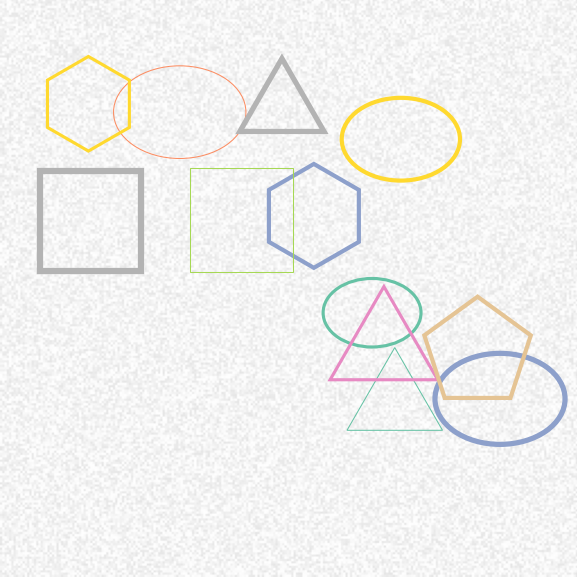[{"shape": "triangle", "thickness": 0.5, "radius": 0.48, "center": [0.684, 0.302]}, {"shape": "oval", "thickness": 1.5, "radius": 0.42, "center": [0.644, 0.458]}, {"shape": "oval", "thickness": 0.5, "radius": 0.57, "center": [0.311, 0.805]}, {"shape": "hexagon", "thickness": 2, "radius": 0.45, "center": [0.544, 0.625]}, {"shape": "oval", "thickness": 2.5, "radius": 0.56, "center": [0.866, 0.308]}, {"shape": "triangle", "thickness": 1.5, "radius": 0.54, "center": [0.665, 0.395]}, {"shape": "square", "thickness": 0.5, "radius": 0.45, "center": [0.418, 0.618]}, {"shape": "hexagon", "thickness": 1.5, "radius": 0.41, "center": [0.153, 0.819]}, {"shape": "oval", "thickness": 2, "radius": 0.51, "center": [0.694, 0.758]}, {"shape": "pentagon", "thickness": 2, "radius": 0.48, "center": [0.827, 0.388]}, {"shape": "square", "thickness": 3, "radius": 0.44, "center": [0.157, 0.617]}, {"shape": "triangle", "thickness": 2.5, "radius": 0.42, "center": [0.488, 0.814]}]